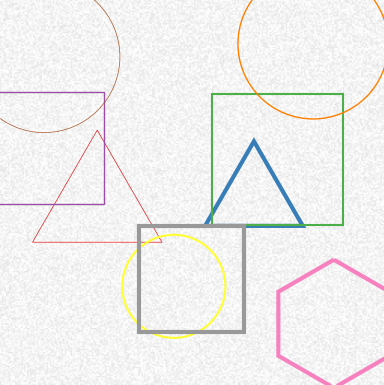[{"shape": "triangle", "thickness": 0.5, "radius": 0.97, "center": [0.253, 0.468]}, {"shape": "triangle", "thickness": 3, "radius": 0.73, "center": [0.66, 0.486]}, {"shape": "square", "thickness": 1.5, "radius": 0.85, "center": [0.721, 0.586]}, {"shape": "square", "thickness": 1, "radius": 0.73, "center": [0.124, 0.615]}, {"shape": "circle", "thickness": 1, "radius": 0.98, "center": [0.813, 0.886]}, {"shape": "circle", "thickness": 1.5, "radius": 0.67, "center": [0.452, 0.256]}, {"shape": "circle", "thickness": 0.5, "radius": 0.98, "center": [0.114, 0.853]}, {"shape": "hexagon", "thickness": 3, "radius": 0.83, "center": [0.867, 0.159]}, {"shape": "square", "thickness": 3, "radius": 0.68, "center": [0.498, 0.275]}]